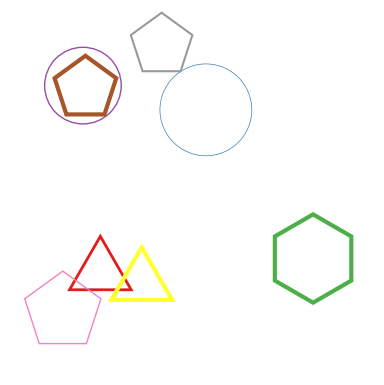[{"shape": "triangle", "thickness": 2, "radius": 0.46, "center": [0.261, 0.294]}, {"shape": "circle", "thickness": 0.5, "radius": 0.6, "center": [0.535, 0.715]}, {"shape": "hexagon", "thickness": 3, "radius": 0.57, "center": [0.813, 0.329]}, {"shape": "circle", "thickness": 1, "radius": 0.5, "center": [0.215, 0.778]}, {"shape": "triangle", "thickness": 3, "radius": 0.46, "center": [0.368, 0.267]}, {"shape": "pentagon", "thickness": 3, "radius": 0.42, "center": [0.222, 0.771]}, {"shape": "pentagon", "thickness": 1, "radius": 0.52, "center": [0.163, 0.192]}, {"shape": "pentagon", "thickness": 1.5, "radius": 0.42, "center": [0.42, 0.883]}]